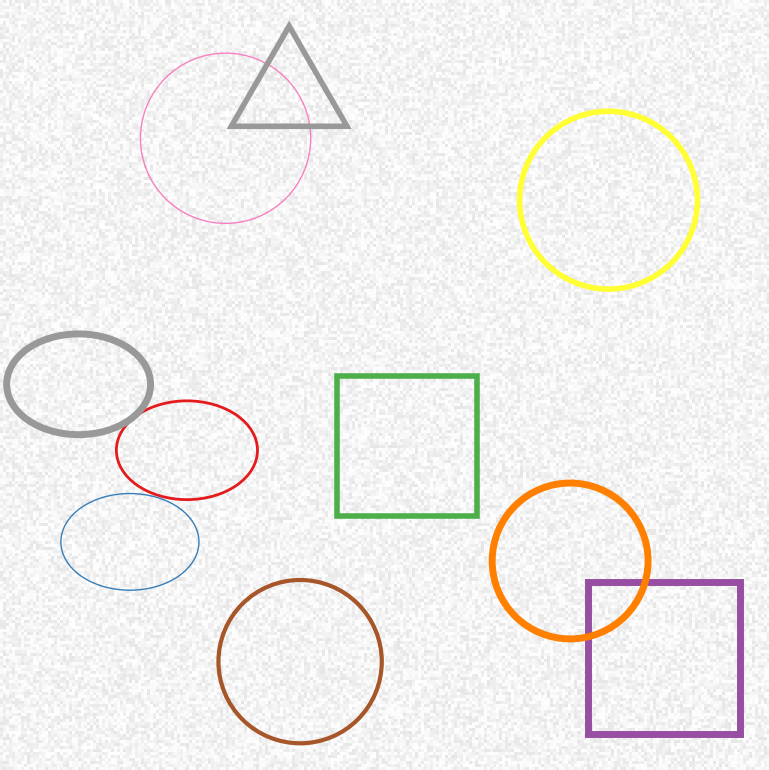[{"shape": "oval", "thickness": 1, "radius": 0.46, "center": [0.243, 0.415]}, {"shape": "oval", "thickness": 0.5, "radius": 0.45, "center": [0.169, 0.296]}, {"shape": "square", "thickness": 2, "radius": 0.45, "center": [0.528, 0.42]}, {"shape": "square", "thickness": 2.5, "radius": 0.49, "center": [0.863, 0.145]}, {"shape": "circle", "thickness": 2.5, "radius": 0.51, "center": [0.74, 0.271]}, {"shape": "circle", "thickness": 2, "radius": 0.58, "center": [0.79, 0.74]}, {"shape": "circle", "thickness": 1.5, "radius": 0.53, "center": [0.39, 0.141]}, {"shape": "circle", "thickness": 0.5, "radius": 0.55, "center": [0.293, 0.82]}, {"shape": "triangle", "thickness": 2, "radius": 0.43, "center": [0.376, 0.879]}, {"shape": "oval", "thickness": 2.5, "radius": 0.47, "center": [0.102, 0.501]}]